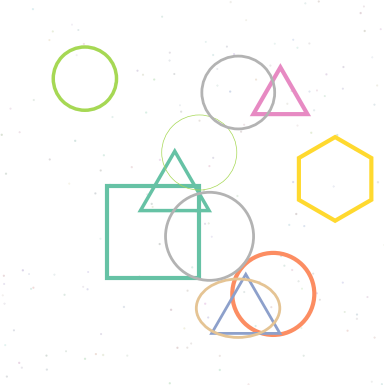[{"shape": "triangle", "thickness": 2.5, "radius": 0.51, "center": [0.454, 0.504]}, {"shape": "square", "thickness": 3, "radius": 0.6, "center": [0.397, 0.398]}, {"shape": "circle", "thickness": 3, "radius": 0.53, "center": [0.71, 0.237]}, {"shape": "triangle", "thickness": 2, "radius": 0.51, "center": [0.638, 0.185]}, {"shape": "triangle", "thickness": 3, "radius": 0.41, "center": [0.728, 0.744]}, {"shape": "circle", "thickness": 0.5, "radius": 0.49, "center": [0.518, 0.604]}, {"shape": "circle", "thickness": 2.5, "radius": 0.41, "center": [0.22, 0.796]}, {"shape": "hexagon", "thickness": 3, "radius": 0.54, "center": [0.87, 0.535]}, {"shape": "oval", "thickness": 2, "radius": 0.54, "center": [0.618, 0.199]}, {"shape": "circle", "thickness": 2, "radius": 0.47, "center": [0.619, 0.76]}, {"shape": "circle", "thickness": 2, "radius": 0.57, "center": [0.544, 0.386]}]